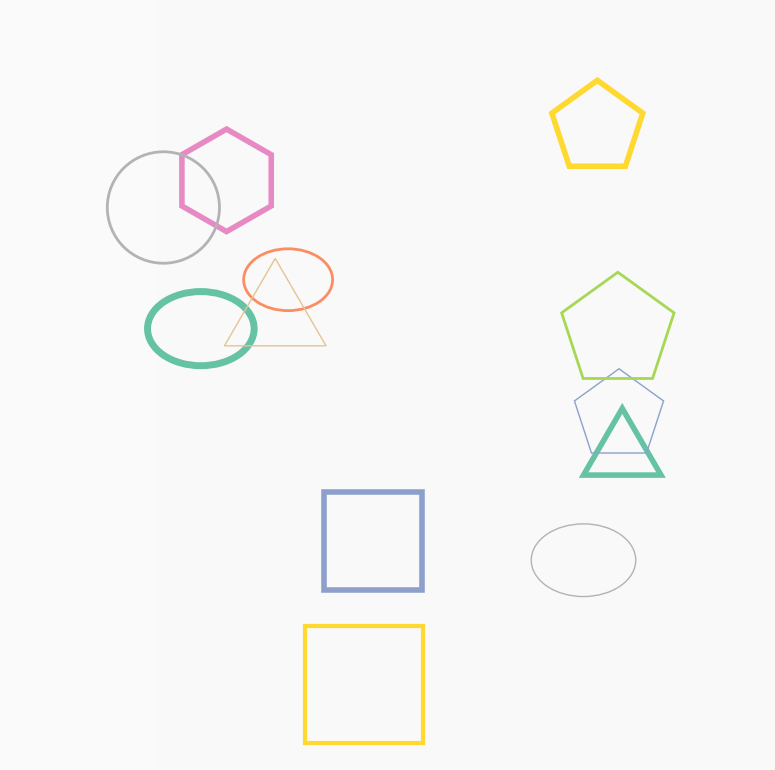[{"shape": "oval", "thickness": 2.5, "radius": 0.34, "center": [0.259, 0.573]}, {"shape": "triangle", "thickness": 2, "radius": 0.29, "center": [0.803, 0.412]}, {"shape": "oval", "thickness": 1, "radius": 0.29, "center": [0.372, 0.637]}, {"shape": "pentagon", "thickness": 0.5, "radius": 0.3, "center": [0.799, 0.461]}, {"shape": "square", "thickness": 2, "radius": 0.32, "center": [0.481, 0.298]}, {"shape": "hexagon", "thickness": 2, "radius": 0.33, "center": [0.292, 0.766]}, {"shape": "pentagon", "thickness": 1, "radius": 0.38, "center": [0.797, 0.57]}, {"shape": "pentagon", "thickness": 2, "radius": 0.31, "center": [0.771, 0.834]}, {"shape": "square", "thickness": 1.5, "radius": 0.38, "center": [0.47, 0.111]}, {"shape": "triangle", "thickness": 0.5, "radius": 0.38, "center": [0.355, 0.589]}, {"shape": "oval", "thickness": 0.5, "radius": 0.34, "center": [0.753, 0.272]}, {"shape": "circle", "thickness": 1, "radius": 0.36, "center": [0.211, 0.731]}]